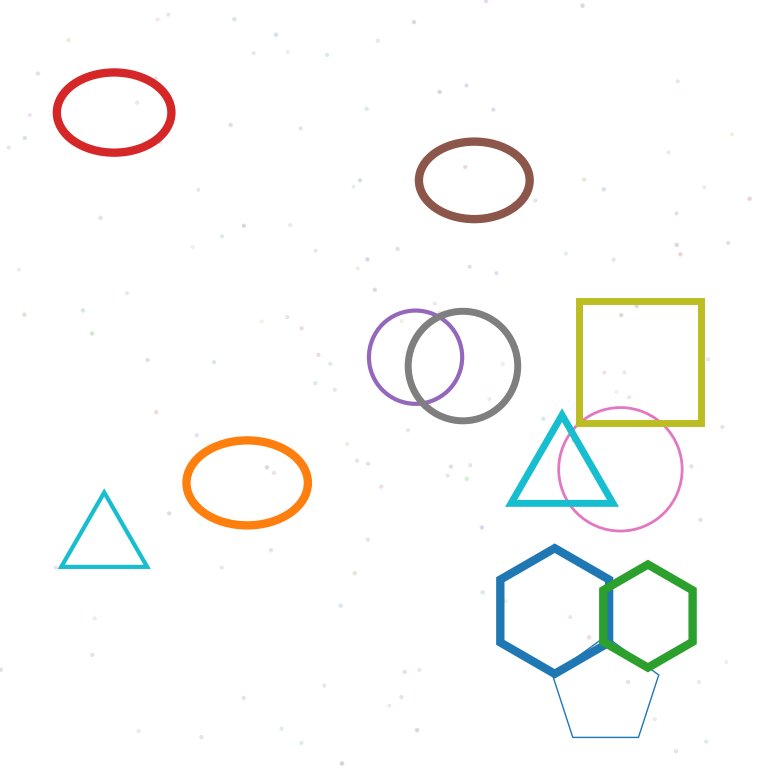[{"shape": "pentagon", "thickness": 0.5, "radius": 0.36, "center": [0.787, 0.101]}, {"shape": "hexagon", "thickness": 3, "radius": 0.41, "center": [0.72, 0.206]}, {"shape": "oval", "thickness": 3, "radius": 0.39, "center": [0.321, 0.373]}, {"shape": "hexagon", "thickness": 3, "radius": 0.33, "center": [0.841, 0.2]}, {"shape": "oval", "thickness": 3, "radius": 0.37, "center": [0.148, 0.854]}, {"shape": "circle", "thickness": 1.5, "radius": 0.3, "center": [0.54, 0.536]}, {"shape": "oval", "thickness": 3, "radius": 0.36, "center": [0.616, 0.766]}, {"shape": "circle", "thickness": 1, "radius": 0.4, "center": [0.806, 0.391]}, {"shape": "circle", "thickness": 2.5, "radius": 0.36, "center": [0.601, 0.525]}, {"shape": "square", "thickness": 2.5, "radius": 0.4, "center": [0.831, 0.53]}, {"shape": "triangle", "thickness": 1.5, "radius": 0.32, "center": [0.135, 0.296]}, {"shape": "triangle", "thickness": 2.5, "radius": 0.38, "center": [0.73, 0.384]}]